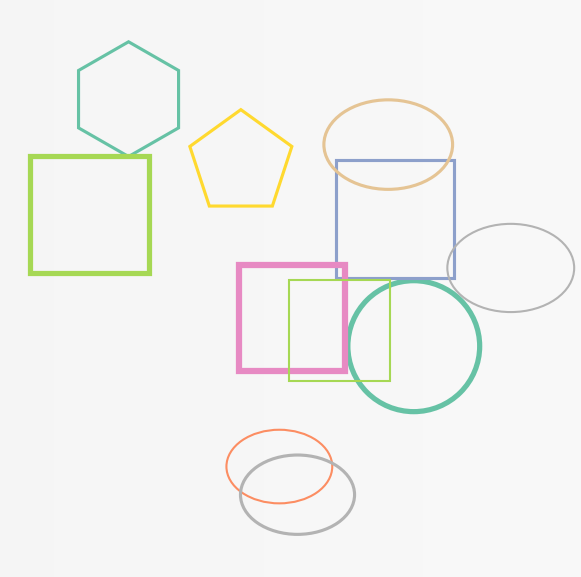[{"shape": "hexagon", "thickness": 1.5, "radius": 0.5, "center": [0.221, 0.827]}, {"shape": "circle", "thickness": 2.5, "radius": 0.57, "center": [0.712, 0.4]}, {"shape": "oval", "thickness": 1, "radius": 0.46, "center": [0.481, 0.191]}, {"shape": "square", "thickness": 1.5, "radius": 0.51, "center": [0.68, 0.62]}, {"shape": "square", "thickness": 3, "radius": 0.46, "center": [0.502, 0.449]}, {"shape": "square", "thickness": 1, "radius": 0.44, "center": [0.584, 0.427]}, {"shape": "square", "thickness": 2.5, "radius": 0.51, "center": [0.154, 0.628]}, {"shape": "pentagon", "thickness": 1.5, "radius": 0.46, "center": [0.414, 0.717]}, {"shape": "oval", "thickness": 1.5, "radius": 0.55, "center": [0.668, 0.749]}, {"shape": "oval", "thickness": 1.5, "radius": 0.49, "center": [0.512, 0.143]}, {"shape": "oval", "thickness": 1, "radius": 0.55, "center": [0.879, 0.535]}]